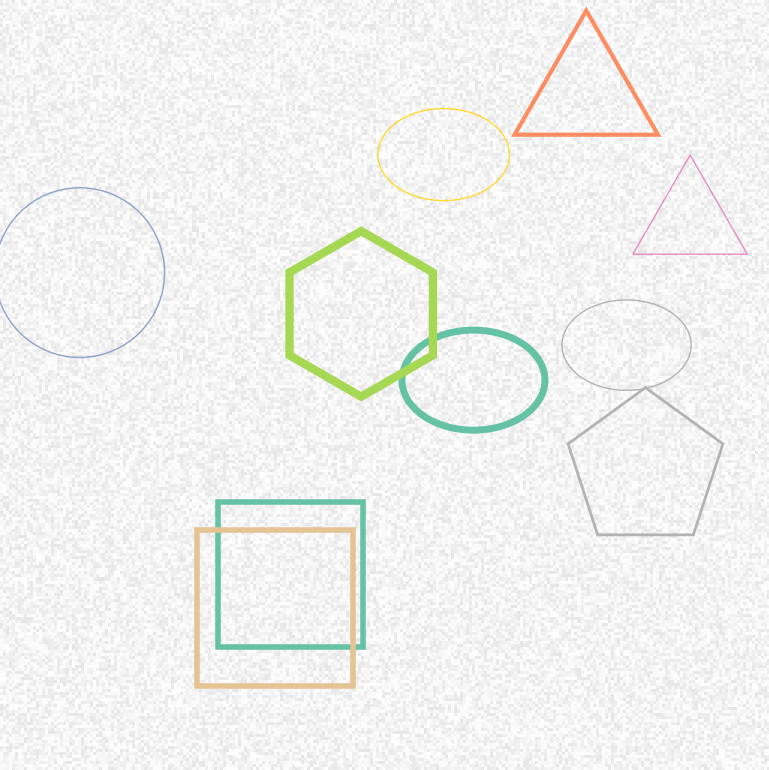[{"shape": "oval", "thickness": 2.5, "radius": 0.46, "center": [0.615, 0.506]}, {"shape": "square", "thickness": 2, "radius": 0.47, "center": [0.378, 0.254]}, {"shape": "triangle", "thickness": 1.5, "radius": 0.54, "center": [0.761, 0.879]}, {"shape": "circle", "thickness": 0.5, "radius": 0.55, "center": [0.104, 0.646]}, {"shape": "triangle", "thickness": 0.5, "radius": 0.43, "center": [0.896, 0.713]}, {"shape": "hexagon", "thickness": 3, "radius": 0.54, "center": [0.469, 0.592]}, {"shape": "oval", "thickness": 0.5, "radius": 0.43, "center": [0.576, 0.799]}, {"shape": "square", "thickness": 2, "radius": 0.51, "center": [0.357, 0.21]}, {"shape": "oval", "thickness": 0.5, "radius": 0.42, "center": [0.814, 0.552]}, {"shape": "pentagon", "thickness": 1, "radius": 0.53, "center": [0.838, 0.391]}]